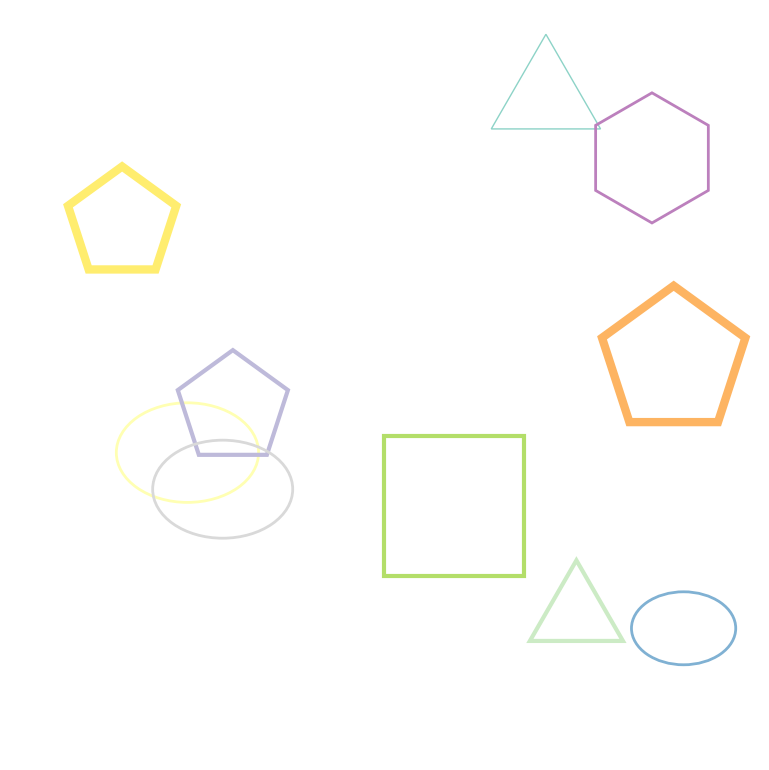[{"shape": "triangle", "thickness": 0.5, "radius": 0.41, "center": [0.709, 0.874]}, {"shape": "oval", "thickness": 1, "radius": 0.46, "center": [0.243, 0.412]}, {"shape": "pentagon", "thickness": 1.5, "radius": 0.38, "center": [0.302, 0.47]}, {"shape": "oval", "thickness": 1, "radius": 0.34, "center": [0.888, 0.184]}, {"shape": "pentagon", "thickness": 3, "radius": 0.49, "center": [0.875, 0.531]}, {"shape": "square", "thickness": 1.5, "radius": 0.45, "center": [0.589, 0.343]}, {"shape": "oval", "thickness": 1, "radius": 0.45, "center": [0.289, 0.365]}, {"shape": "hexagon", "thickness": 1, "radius": 0.42, "center": [0.847, 0.795]}, {"shape": "triangle", "thickness": 1.5, "radius": 0.35, "center": [0.749, 0.203]}, {"shape": "pentagon", "thickness": 3, "radius": 0.37, "center": [0.159, 0.71]}]